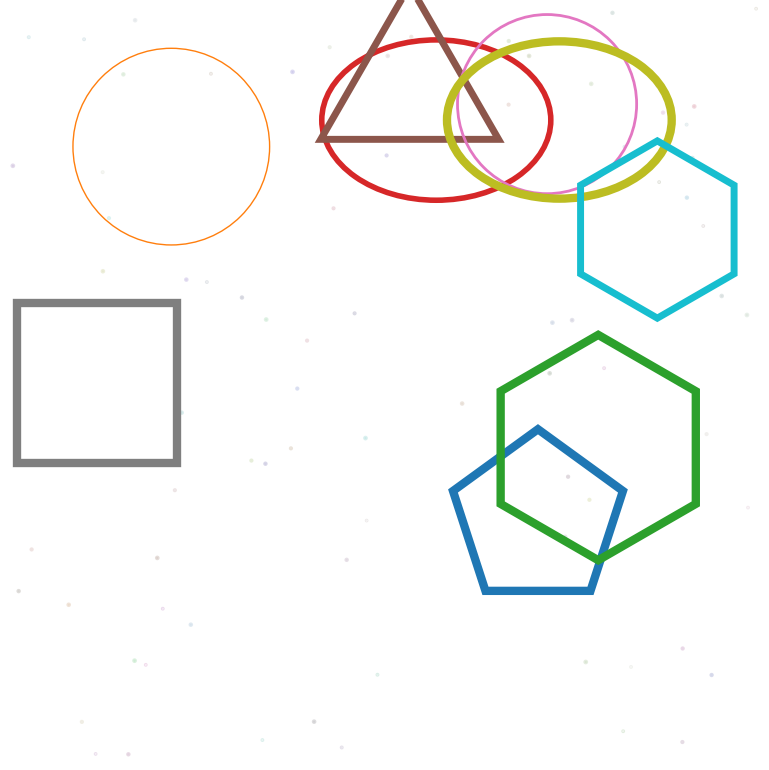[{"shape": "pentagon", "thickness": 3, "radius": 0.58, "center": [0.699, 0.327]}, {"shape": "circle", "thickness": 0.5, "radius": 0.64, "center": [0.222, 0.81]}, {"shape": "hexagon", "thickness": 3, "radius": 0.73, "center": [0.777, 0.419]}, {"shape": "oval", "thickness": 2, "radius": 0.74, "center": [0.567, 0.844]}, {"shape": "triangle", "thickness": 2.5, "radius": 0.67, "center": [0.532, 0.886]}, {"shape": "circle", "thickness": 1, "radius": 0.58, "center": [0.71, 0.865]}, {"shape": "square", "thickness": 3, "radius": 0.52, "center": [0.126, 0.502]}, {"shape": "oval", "thickness": 3, "radius": 0.73, "center": [0.726, 0.844]}, {"shape": "hexagon", "thickness": 2.5, "radius": 0.58, "center": [0.854, 0.702]}]